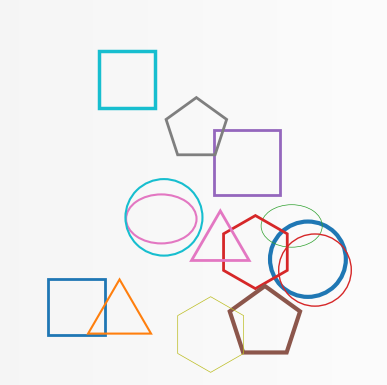[{"shape": "circle", "thickness": 3, "radius": 0.49, "center": [0.795, 0.327]}, {"shape": "square", "thickness": 2, "radius": 0.37, "center": [0.197, 0.203]}, {"shape": "triangle", "thickness": 1.5, "radius": 0.47, "center": [0.309, 0.18]}, {"shape": "oval", "thickness": 0.5, "radius": 0.39, "center": [0.753, 0.413]}, {"shape": "circle", "thickness": 1, "radius": 0.47, "center": [0.813, 0.299]}, {"shape": "hexagon", "thickness": 2, "radius": 0.47, "center": [0.659, 0.345]}, {"shape": "square", "thickness": 2, "radius": 0.42, "center": [0.638, 0.578]}, {"shape": "pentagon", "thickness": 3, "radius": 0.48, "center": [0.684, 0.162]}, {"shape": "triangle", "thickness": 2, "radius": 0.43, "center": [0.569, 0.366]}, {"shape": "oval", "thickness": 1.5, "radius": 0.45, "center": [0.416, 0.431]}, {"shape": "pentagon", "thickness": 2, "radius": 0.41, "center": [0.507, 0.664]}, {"shape": "hexagon", "thickness": 0.5, "radius": 0.49, "center": [0.544, 0.131]}, {"shape": "circle", "thickness": 1.5, "radius": 0.5, "center": [0.423, 0.435]}, {"shape": "square", "thickness": 2.5, "radius": 0.36, "center": [0.327, 0.794]}]